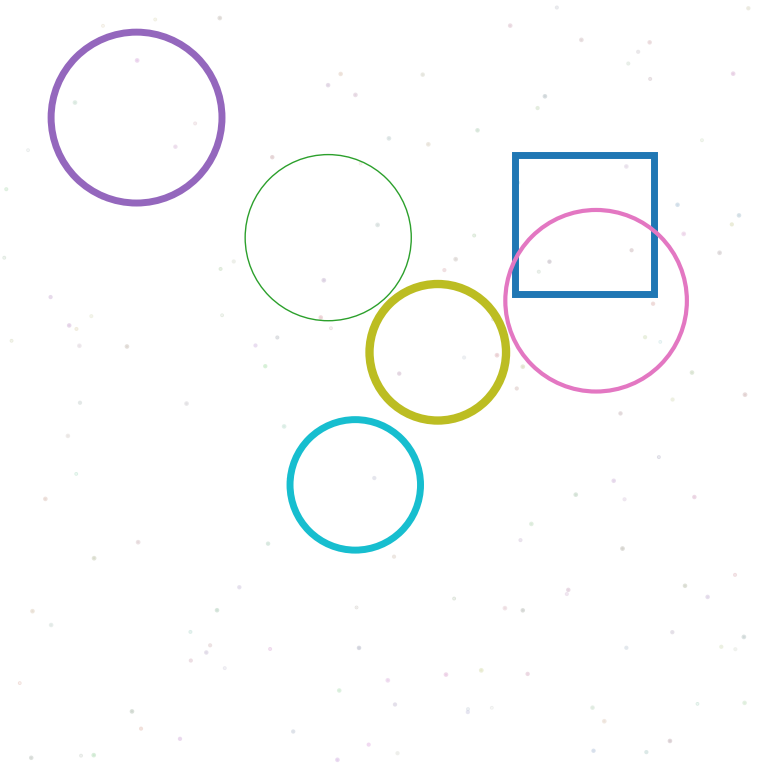[{"shape": "square", "thickness": 2.5, "radius": 0.45, "center": [0.759, 0.709]}, {"shape": "circle", "thickness": 0.5, "radius": 0.54, "center": [0.426, 0.691]}, {"shape": "circle", "thickness": 2.5, "radius": 0.55, "center": [0.177, 0.847]}, {"shape": "circle", "thickness": 1.5, "radius": 0.59, "center": [0.774, 0.609]}, {"shape": "circle", "thickness": 3, "radius": 0.44, "center": [0.569, 0.542]}, {"shape": "circle", "thickness": 2.5, "radius": 0.42, "center": [0.461, 0.37]}]